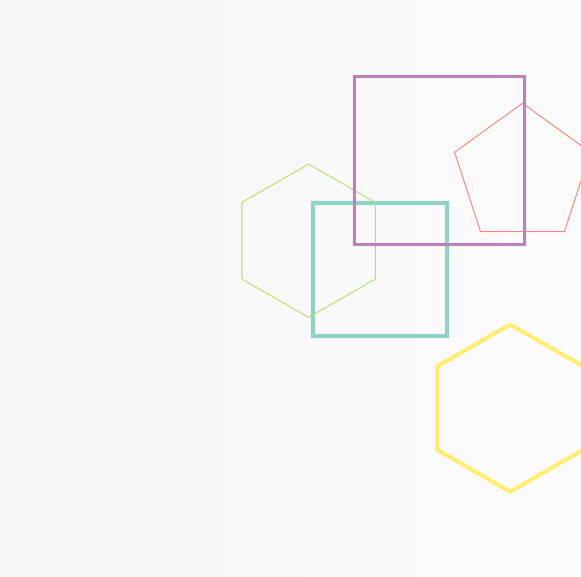[{"shape": "square", "thickness": 2, "radius": 0.58, "center": [0.653, 0.533]}, {"shape": "pentagon", "thickness": 0.5, "radius": 0.61, "center": [0.899, 0.697]}, {"shape": "hexagon", "thickness": 0.5, "radius": 0.66, "center": [0.531, 0.582]}, {"shape": "square", "thickness": 1.5, "radius": 0.73, "center": [0.755, 0.722]}, {"shape": "hexagon", "thickness": 2, "radius": 0.72, "center": [0.878, 0.292]}]